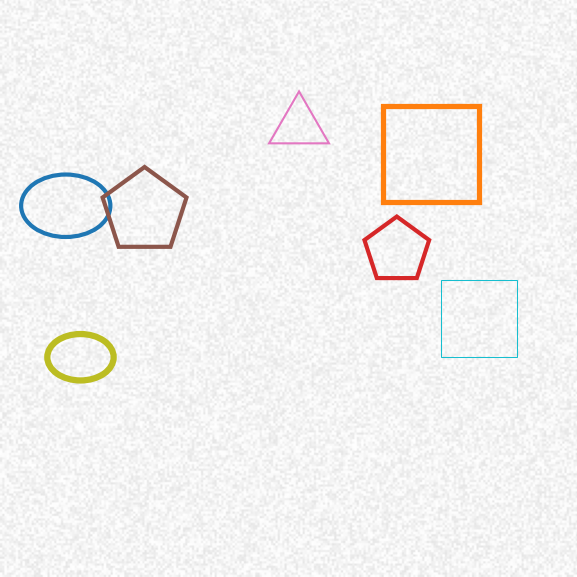[{"shape": "oval", "thickness": 2, "radius": 0.39, "center": [0.114, 0.643]}, {"shape": "square", "thickness": 2.5, "radius": 0.41, "center": [0.747, 0.733]}, {"shape": "pentagon", "thickness": 2, "radius": 0.29, "center": [0.687, 0.565]}, {"shape": "pentagon", "thickness": 2, "radius": 0.38, "center": [0.25, 0.634]}, {"shape": "triangle", "thickness": 1, "radius": 0.3, "center": [0.518, 0.781]}, {"shape": "oval", "thickness": 3, "radius": 0.29, "center": [0.139, 0.381]}, {"shape": "square", "thickness": 0.5, "radius": 0.33, "center": [0.83, 0.447]}]